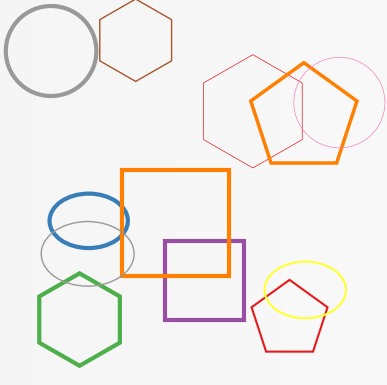[{"shape": "pentagon", "thickness": 1.5, "radius": 0.52, "center": [0.747, 0.17]}, {"shape": "hexagon", "thickness": 0.5, "radius": 0.74, "center": [0.653, 0.711]}, {"shape": "oval", "thickness": 3, "radius": 0.51, "center": [0.229, 0.426]}, {"shape": "hexagon", "thickness": 3, "radius": 0.6, "center": [0.205, 0.17]}, {"shape": "square", "thickness": 3, "radius": 0.51, "center": [0.527, 0.271]}, {"shape": "square", "thickness": 3, "radius": 0.69, "center": [0.453, 0.42]}, {"shape": "pentagon", "thickness": 2.5, "radius": 0.72, "center": [0.784, 0.693]}, {"shape": "oval", "thickness": 1.5, "radius": 0.53, "center": [0.788, 0.247]}, {"shape": "hexagon", "thickness": 1, "radius": 0.53, "center": [0.35, 0.895]}, {"shape": "circle", "thickness": 0.5, "radius": 0.59, "center": [0.876, 0.734]}, {"shape": "circle", "thickness": 3, "radius": 0.58, "center": [0.132, 0.868]}, {"shape": "oval", "thickness": 1, "radius": 0.6, "center": [0.226, 0.341]}]